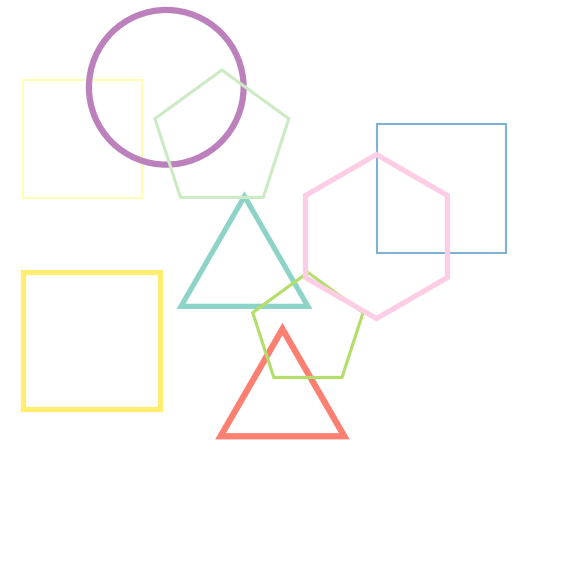[{"shape": "triangle", "thickness": 2.5, "radius": 0.63, "center": [0.423, 0.532]}, {"shape": "square", "thickness": 1, "radius": 0.51, "center": [0.142, 0.758]}, {"shape": "triangle", "thickness": 3, "radius": 0.62, "center": [0.489, 0.306]}, {"shape": "square", "thickness": 1, "radius": 0.56, "center": [0.764, 0.673]}, {"shape": "pentagon", "thickness": 1.5, "radius": 0.5, "center": [0.533, 0.427]}, {"shape": "hexagon", "thickness": 2.5, "radius": 0.71, "center": [0.652, 0.59]}, {"shape": "circle", "thickness": 3, "radius": 0.67, "center": [0.288, 0.848]}, {"shape": "pentagon", "thickness": 1.5, "radius": 0.61, "center": [0.384, 0.756]}, {"shape": "square", "thickness": 2.5, "radius": 0.59, "center": [0.159, 0.41]}]